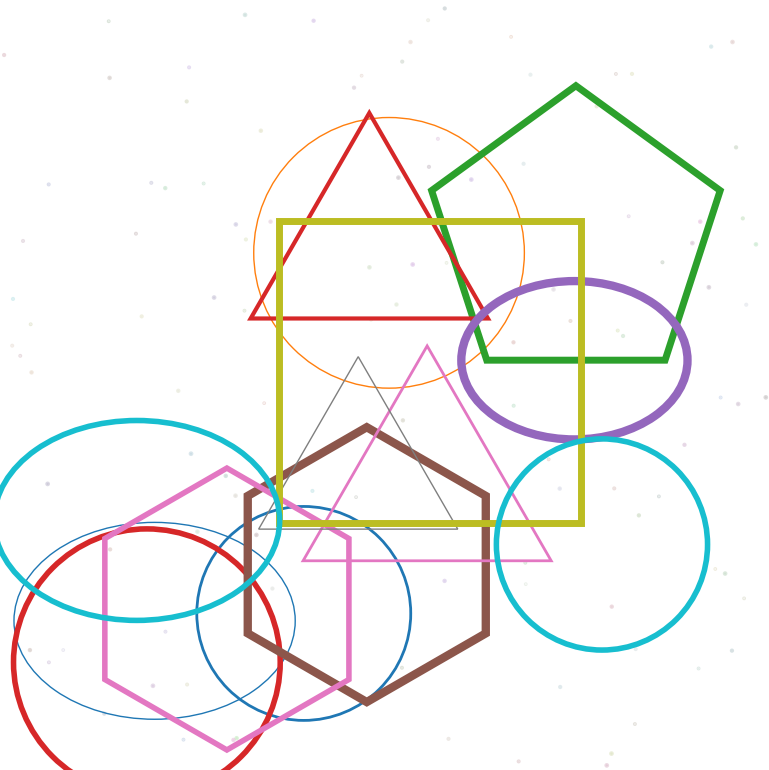[{"shape": "oval", "thickness": 0.5, "radius": 0.91, "center": [0.201, 0.194]}, {"shape": "circle", "thickness": 1, "radius": 0.69, "center": [0.395, 0.203]}, {"shape": "circle", "thickness": 0.5, "radius": 0.88, "center": [0.505, 0.672]}, {"shape": "pentagon", "thickness": 2.5, "radius": 0.99, "center": [0.748, 0.692]}, {"shape": "circle", "thickness": 2, "radius": 0.87, "center": [0.191, 0.14]}, {"shape": "triangle", "thickness": 1.5, "radius": 0.89, "center": [0.48, 0.675]}, {"shape": "oval", "thickness": 3, "radius": 0.73, "center": [0.746, 0.532]}, {"shape": "hexagon", "thickness": 3, "radius": 0.89, "center": [0.476, 0.267]}, {"shape": "triangle", "thickness": 1, "radius": 0.93, "center": [0.555, 0.365]}, {"shape": "hexagon", "thickness": 2, "radius": 0.92, "center": [0.295, 0.209]}, {"shape": "triangle", "thickness": 0.5, "radius": 0.75, "center": [0.465, 0.387]}, {"shape": "square", "thickness": 2.5, "radius": 0.98, "center": [0.558, 0.517]}, {"shape": "circle", "thickness": 2, "radius": 0.69, "center": [0.782, 0.293]}, {"shape": "oval", "thickness": 2, "radius": 0.93, "center": [0.178, 0.324]}]